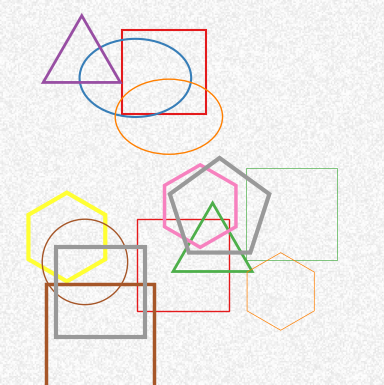[{"shape": "square", "thickness": 1, "radius": 0.6, "center": [0.476, 0.312]}, {"shape": "square", "thickness": 1.5, "radius": 0.55, "center": [0.426, 0.813]}, {"shape": "oval", "thickness": 1.5, "radius": 0.72, "center": [0.352, 0.798]}, {"shape": "triangle", "thickness": 2, "radius": 0.59, "center": [0.552, 0.354]}, {"shape": "square", "thickness": 0.5, "radius": 0.6, "center": [0.757, 0.445]}, {"shape": "triangle", "thickness": 2, "radius": 0.58, "center": [0.212, 0.844]}, {"shape": "oval", "thickness": 1, "radius": 0.7, "center": [0.439, 0.697]}, {"shape": "hexagon", "thickness": 0.5, "radius": 0.5, "center": [0.729, 0.243]}, {"shape": "hexagon", "thickness": 3, "radius": 0.58, "center": [0.174, 0.384]}, {"shape": "square", "thickness": 2.5, "radius": 0.7, "center": [0.26, 0.123]}, {"shape": "circle", "thickness": 1, "radius": 0.55, "center": [0.221, 0.32]}, {"shape": "hexagon", "thickness": 2.5, "radius": 0.54, "center": [0.52, 0.465]}, {"shape": "pentagon", "thickness": 3, "radius": 0.68, "center": [0.57, 0.454]}, {"shape": "square", "thickness": 3, "radius": 0.58, "center": [0.261, 0.242]}]